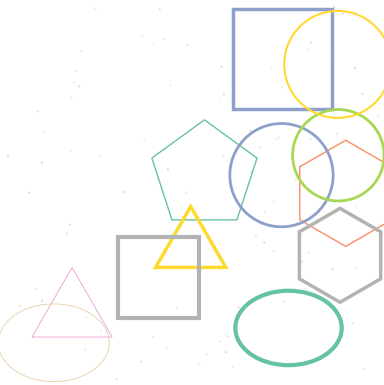[{"shape": "oval", "thickness": 3, "radius": 0.69, "center": [0.749, 0.148]}, {"shape": "pentagon", "thickness": 1, "radius": 0.72, "center": [0.531, 0.545]}, {"shape": "hexagon", "thickness": 1, "radius": 0.69, "center": [0.898, 0.498]}, {"shape": "circle", "thickness": 2, "radius": 0.67, "center": [0.731, 0.545]}, {"shape": "square", "thickness": 2.5, "radius": 0.64, "center": [0.734, 0.847]}, {"shape": "triangle", "thickness": 0.5, "radius": 0.6, "center": [0.187, 0.185]}, {"shape": "circle", "thickness": 2, "radius": 0.59, "center": [0.879, 0.597]}, {"shape": "triangle", "thickness": 2.5, "radius": 0.53, "center": [0.495, 0.358]}, {"shape": "circle", "thickness": 1.5, "radius": 0.69, "center": [0.877, 0.833]}, {"shape": "oval", "thickness": 0.5, "radius": 0.72, "center": [0.14, 0.11]}, {"shape": "hexagon", "thickness": 2.5, "radius": 0.61, "center": [0.883, 0.337]}, {"shape": "square", "thickness": 3, "radius": 0.53, "center": [0.413, 0.279]}]